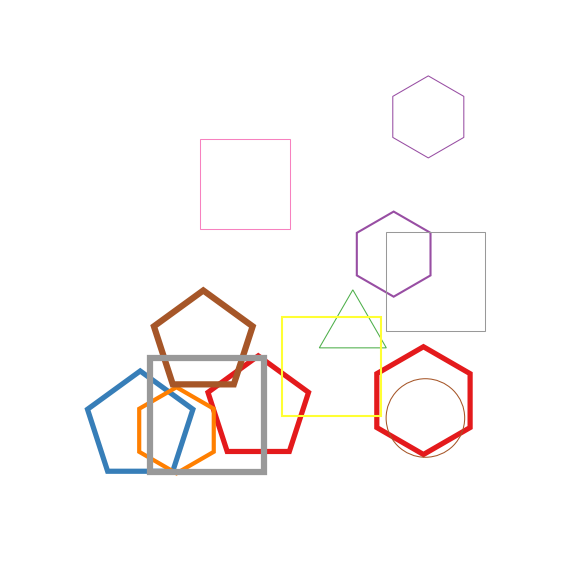[{"shape": "pentagon", "thickness": 2.5, "radius": 0.46, "center": [0.447, 0.291]}, {"shape": "hexagon", "thickness": 2.5, "radius": 0.47, "center": [0.733, 0.305]}, {"shape": "pentagon", "thickness": 2.5, "radius": 0.48, "center": [0.243, 0.261]}, {"shape": "triangle", "thickness": 0.5, "radius": 0.33, "center": [0.611, 0.43]}, {"shape": "hexagon", "thickness": 1, "radius": 0.37, "center": [0.682, 0.559]}, {"shape": "hexagon", "thickness": 0.5, "radius": 0.36, "center": [0.742, 0.797]}, {"shape": "hexagon", "thickness": 2, "radius": 0.37, "center": [0.306, 0.254]}, {"shape": "square", "thickness": 1, "radius": 0.43, "center": [0.574, 0.365]}, {"shape": "circle", "thickness": 0.5, "radius": 0.34, "center": [0.737, 0.275]}, {"shape": "pentagon", "thickness": 3, "radius": 0.45, "center": [0.352, 0.406]}, {"shape": "square", "thickness": 0.5, "radius": 0.39, "center": [0.424, 0.68]}, {"shape": "square", "thickness": 0.5, "radius": 0.43, "center": [0.754, 0.512]}, {"shape": "square", "thickness": 3, "radius": 0.5, "center": [0.359, 0.28]}]